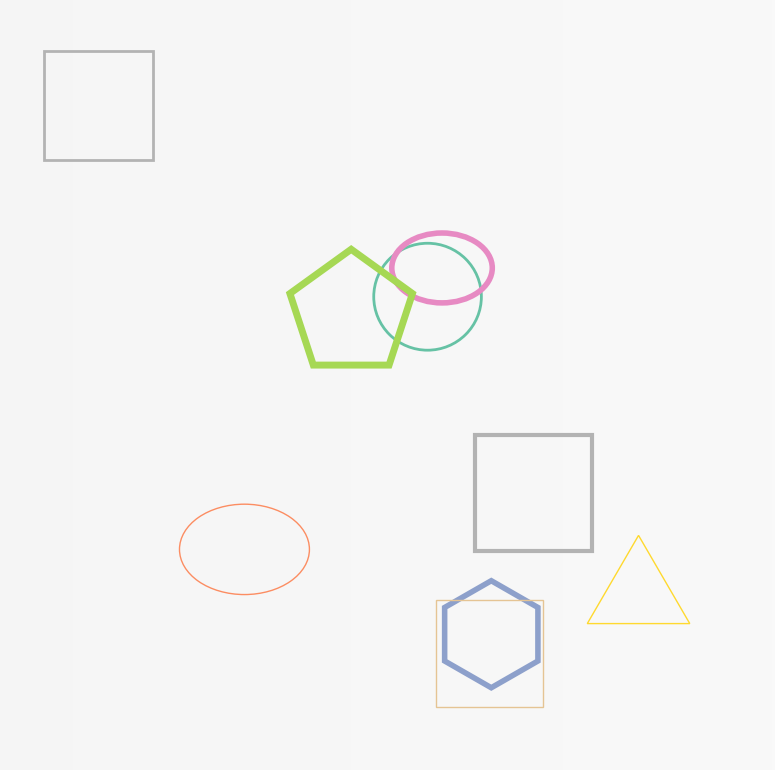[{"shape": "circle", "thickness": 1, "radius": 0.35, "center": [0.552, 0.615]}, {"shape": "oval", "thickness": 0.5, "radius": 0.42, "center": [0.315, 0.287]}, {"shape": "hexagon", "thickness": 2, "radius": 0.35, "center": [0.634, 0.176]}, {"shape": "oval", "thickness": 2, "radius": 0.32, "center": [0.57, 0.652]}, {"shape": "pentagon", "thickness": 2.5, "radius": 0.42, "center": [0.453, 0.593]}, {"shape": "triangle", "thickness": 0.5, "radius": 0.38, "center": [0.824, 0.228]}, {"shape": "square", "thickness": 0.5, "radius": 0.35, "center": [0.631, 0.151]}, {"shape": "square", "thickness": 1.5, "radius": 0.38, "center": [0.688, 0.36]}, {"shape": "square", "thickness": 1, "radius": 0.35, "center": [0.127, 0.863]}]